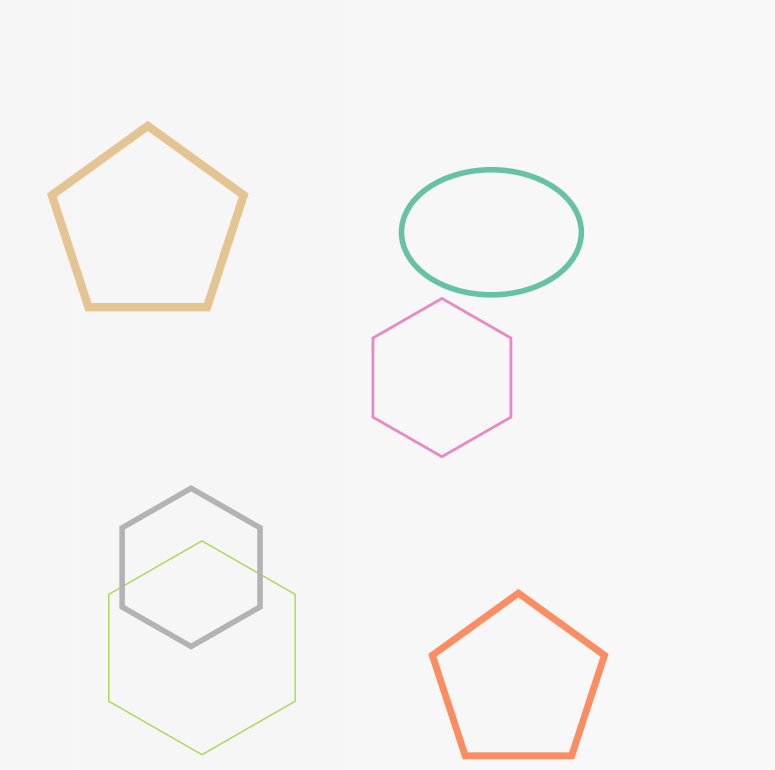[{"shape": "oval", "thickness": 2, "radius": 0.58, "center": [0.634, 0.698]}, {"shape": "pentagon", "thickness": 2.5, "radius": 0.58, "center": [0.669, 0.113]}, {"shape": "hexagon", "thickness": 1, "radius": 0.51, "center": [0.57, 0.51]}, {"shape": "hexagon", "thickness": 0.5, "radius": 0.69, "center": [0.261, 0.159]}, {"shape": "pentagon", "thickness": 3, "radius": 0.65, "center": [0.191, 0.706]}, {"shape": "hexagon", "thickness": 2, "radius": 0.51, "center": [0.247, 0.263]}]